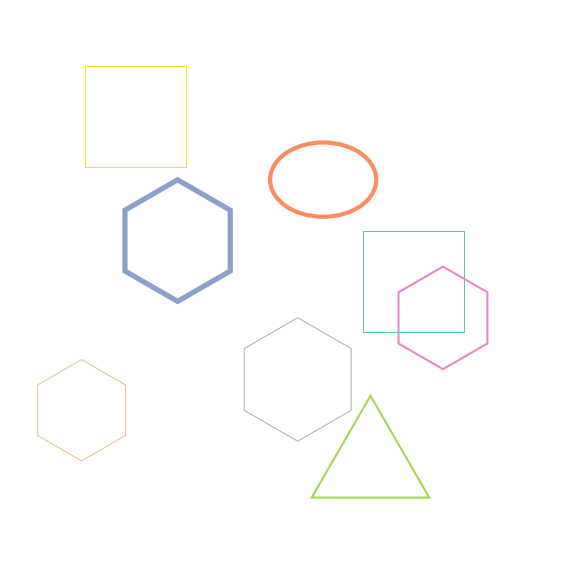[{"shape": "square", "thickness": 0.5, "radius": 0.44, "center": [0.716, 0.511]}, {"shape": "oval", "thickness": 2, "radius": 0.46, "center": [0.56, 0.688]}, {"shape": "hexagon", "thickness": 2.5, "radius": 0.53, "center": [0.308, 0.583]}, {"shape": "hexagon", "thickness": 1, "radius": 0.44, "center": [0.767, 0.449]}, {"shape": "triangle", "thickness": 1, "radius": 0.59, "center": [0.642, 0.196]}, {"shape": "square", "thickness": 0.5, "radius": 0.44, "center": [0.234, 0.797]}, {"shape": "hexagon", "thickness": 0.5, "radius": 0.44, "center": [0.141, 0.289]}, {"shape": "hexagon", "thickness": 0.5, "radius": 0.53, "center": [0.516, 0.342]}]